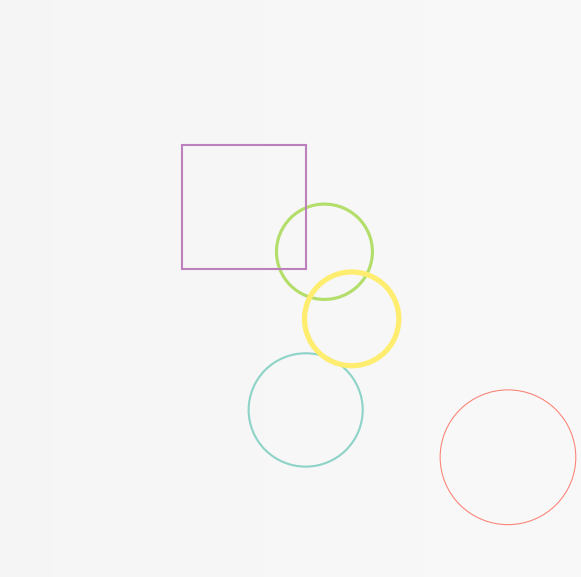[{"shape": "circle", "thickness": 1, "radius": 0.49, "center": [0.526, 0.289]}, {"shape": "circle", "thickness": 0.5, "radius": 0.58, "center": [0.874, 0.207]}, {"shape": "circle", "thickness": 1.5, "radius": 0.41, "center": [0.558, 0.563]}, {"shape": "square", "thickness": 1, "radius": 0.54, "center": [0.42, 0.641]}, {"shape": "circle", "thickness": 2.5, "radius": 0.41, "center": [0.605, 0.447]}]